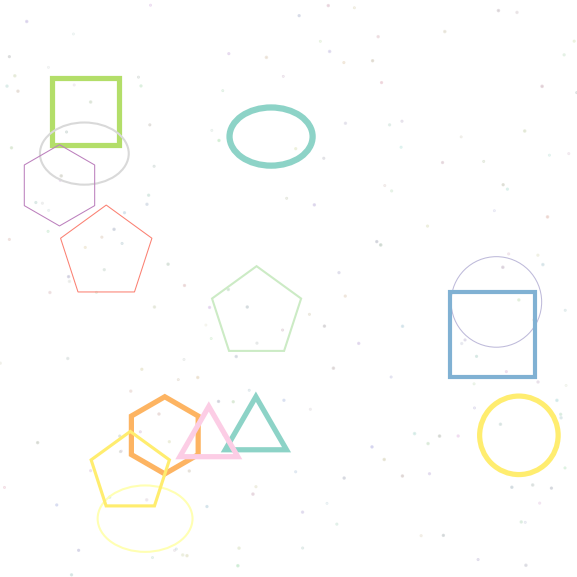[{"shape": "oval", "thickness": 3, "radius": 0.36, "center": [0.469, 0.763]}, {"shape": "triangle", "thickness": 2.5, "radius": 0.31, "center": [0.443, 0.251]}, {"shape": "oval", "thickness": 1, "radius": 0.41, "center": [0.251, 0.101]}, {"shape": "circle", "thickness": 0.5, "radius": 0.39, "center": [0.86, 0.476]}, {"shape": "pentagon", "thickness": 0.5, "radius": 0.42, "center": [0.184, 0.561]}, {"shape": "square", "thickness": 2, "radius": 0.37, "center": [0.852, 0.42]}, {"shape": "hexagon", "thickness": 2.5, "radius": 0.33, "center": [0.285, 0.245]}, {"shape": "square", "thickness": 2.5, "radius": 0.29, "center": [0.147, 0.806]}, {"shape": "triangle", "thickness": 2.5, "radius": 0.29, "center": [0.362, 0.237]}, {"shape": "oval", "thickness": 1, "radius": 0.38, "center": [0.146, 0.733]}, {"shape": "hexagon", "thickness": 0.5, "radius": 0.35, "center": [0.103, 0.678]}, {"shape": "pentagon", "thickness": 1, "radius": 0.41, "center": [0.444, 0.457]}, {"shape": "pentagon", "thickness": 1.5, "radius": 0.36, "center": [0.226, 0.181]}, {"shape": "circle", "thickness": 2.5, "radius": 0.34, "center": [0.899, 0.245]}]